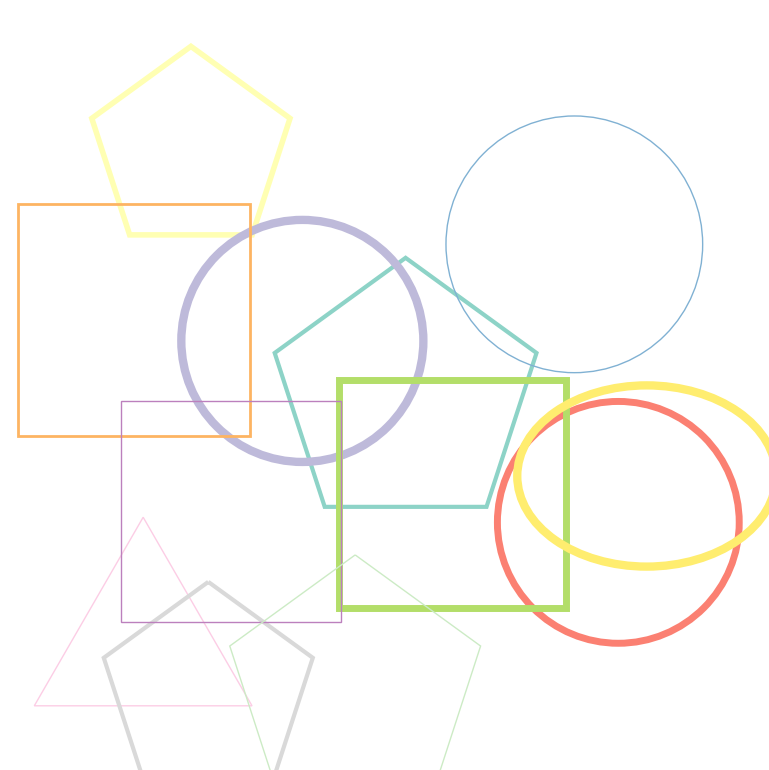[{"shape": "pentagon", "thickness": 1.5, "radius": 0.89, "center": [0.527, 0.486]}, {"shape": "pentagon", "thickness": 2, "radius": 0.68, "center": [0.248, 0.804]}, {"shape": "circle", "thickness": 3, "radius": 0.79, "center": [0.393, 0.557]}, {"shape": "circle", "thickness": 2.5, "radius": 0.79, "center": [0.803, 0.322]}, {"shape": "circle", "thickness": 0.5, "radius": 0.83, "center": [0.746, 0.683]}, {"shape": "square", "thickness": 1, "radius": 0.75, "center": [0.174, 0.584]}, {"shape": "square", "thickness": 2.5, "radius": 0.74, "center": [0.587, 0.359]}, {"shape": "triangle", "thickness": 0.5, "radius": 0.82, "center": [0.186, 0.165]}, {"shape": "pentagon", "thickness": 1.5, "radius": 0.71, "center": [0.271, 0.102]}, {"shape": "square", "thickness": 0.5, "radius": 0.71, "center": [0.3, 0.336]}, {"shape": "pentagon", "thickness": 0.5, "radius": 0.86, "center": [0.461, 0.108]}, {"shape": "oval", "thickness": 3, "radius": 0.84, "center": [0.84, 0.382]}]